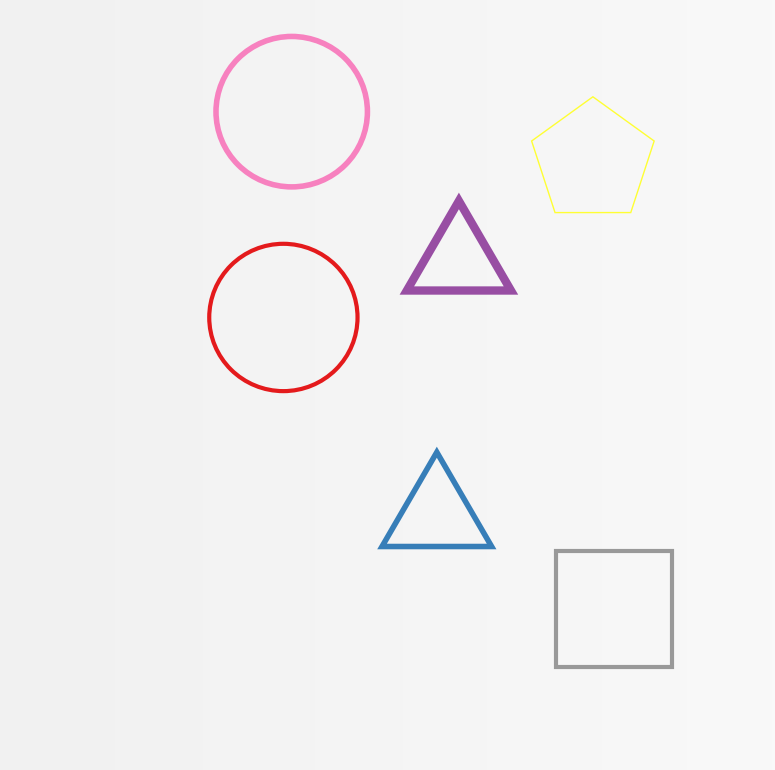[{"shape": "circle", "thickness": 1.5, "radius": 0.48, "center": [0.366, 0.588]}, {"shape": "triangle", "thickness": 2, "radius": 0.41, "center": [0.564, 0.331]}, {"shape": "triangle", "thickness": 3, "radius": 0.39, "center": [0.592, 0.661]}, {"shape": "pentagon", "thickness": 0.5, "radius": 0.42, "center": [0.765, 0.791]}, {"shape": "circle", "thickness": 2, "radius": 0.49, "center": [0.376, 0.855]}, {"shape": "square", "thickness": 1.5, "radius": 0.37, "center": [0.792, 0.209]}]